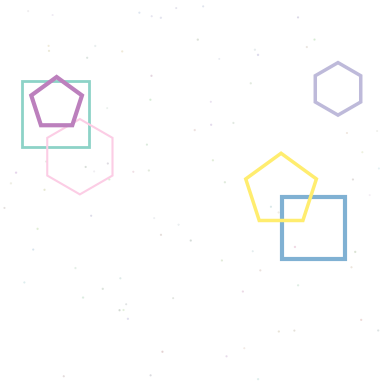[{"shape": "square", "thickness": 2, "radius": 0.43, "center": [0.144, 0.704]}, {"shape": "hexagon", "thickness": 2.5, "radius": 0.34, "center": [0.878, 0.769]}, {"shape": "square", "thickness": 3, "radius": 0.4, "center": [0.814, 0.408]}, {"shape": "hexagon", "thickness": 1.5, "radius": 0.49, "center": [0.207, 0.593]}, {"shape": "pentagon", "thickness": 3, "radius": 0.35, "center": [0.147, 0.731]}, {"shape": "pentagon", "thickness": 2.5, "radius": 0.48, "center": [0.73, 0.505]}]